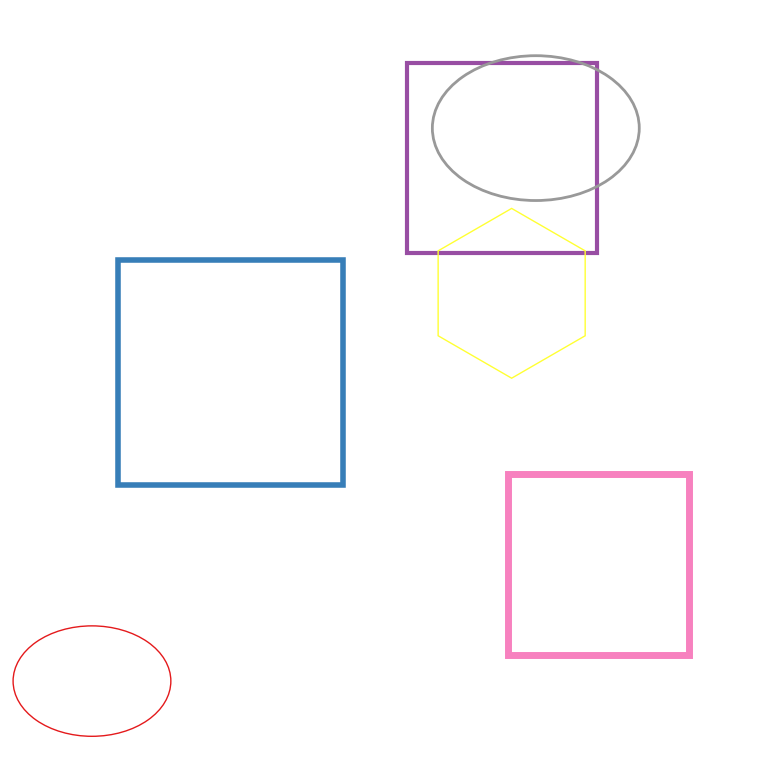[{"shape": "oval", "thickness": 0.5, "radius": 0.51, "center": [0.119, 0.115]}, {"shape": "square", "thickness": 2, "radius": 0.73, "center": [0.299, 0.516]}, {"shape": "square", "thickness": 1.5, "radius": 0.62, "center": [0.652, 0.795]}, {"shape": "hexagon", "thickness": 0.5, "radius": 0.55, "center": [0.664, 0.619]}, {"shape": "square", "thickness": 2.5, "radius": 0.59, "center": [0.777, 0.267]}, {"shape": "oval", "thickness": 1, "radius": 0.67, "center": [0.696, 0.834]}]